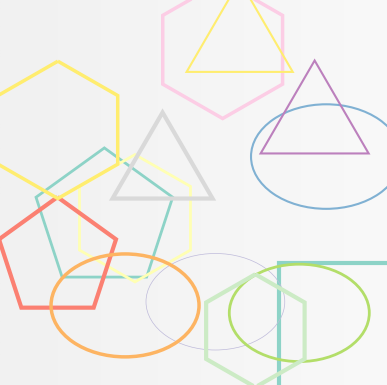[{"shape": "square", "thickness": 3, "radius": 0.82, "center": [0.882, 0.153]}, {"shape": "pentagon", "thickness": 2, "radius": 0.93, "center": [0.269, 0.43]}, {"shape": "hexagon", "thickness": 2, "radius": 0.83, "center": [0.348, 0.433]}, {"shape": "oval", "thickness": 0.5, "radius": 0.9, "center": [0.556, 0.216]}, {"shape": "pentagon", "thickness": 3, "radius": 0.79, "center": [0.148, 0.329]}, {"shape": "oval", "thickness": 1.5, "radius": 0.97, "center": [0.842, 0.593]}, {"shape": "oval", "thickness": 2.5, "radius": 0.95, "center": [0.323, 0.207]}, {"shape": "oval", "thickness": 2, "radius": 0.9, "center": [0.772, 0.187]}, {"shape": "hexagon", "thickness": 2.5, "radius": 0.89, "center": [0.575, 0.871]}, {"shape": "triangle", "thickness": 3, "radius": 0.75, "center": [0.42, 0.559]}, {"shape": "triangle", "thickness": 1.5, "radius": 0.8, "center": [0.812, 0.682]}, {"shape": "hexagon", "thickness": 3, "radius": 0.73, "center": [0.659, 0.141]}, {"shape": "hexagon", "thickness": 2.5, "radius": 0.89, "center": [0.149, 0.663]}, {"shape": "triangle", "thickness": 1.5, "radius": 0.79, "center": [0.618, 0.892]}]